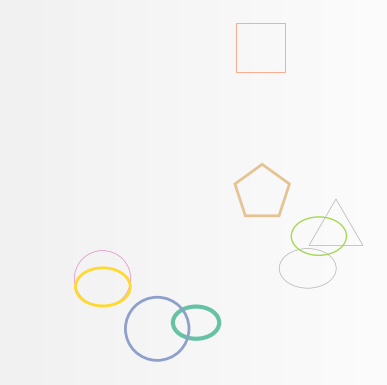[{"shape": "oval", "thickness": 3, "radius": 0.3, "center": [0.506, 0.162]}, {"shape": "square", "thickness": 0.5, "radius": 0.31, "center": [0.672, 0.877]}, {"shape": "circle", "thickness": 2, "radius": 0.41, "center": [0.406, 0.146]}, {"shape": "circle", "thickness": 0.5, "radius": 0.36, "center": [0.265, 0.276]}, {"shape": "oval", "thickness": 1, "radius": 0.36, "center": [0.823, 0.387]}, {"shape": "oval", "thickness": 2, "radius": 0.35, "center": [0.265, 0.255]}, {"shape": "pentagon", "thickness": 2, "radius": 0.37, "center": [0.677, 0.499]}, {"shape": "triangle", "thickness": 0.5, "radius": 0.4, "center": [0.867, 0.403]}, {"shape": "oval", "thickness": 0.5, "radius": 0.37, "center": [0.794, 0.303]}]